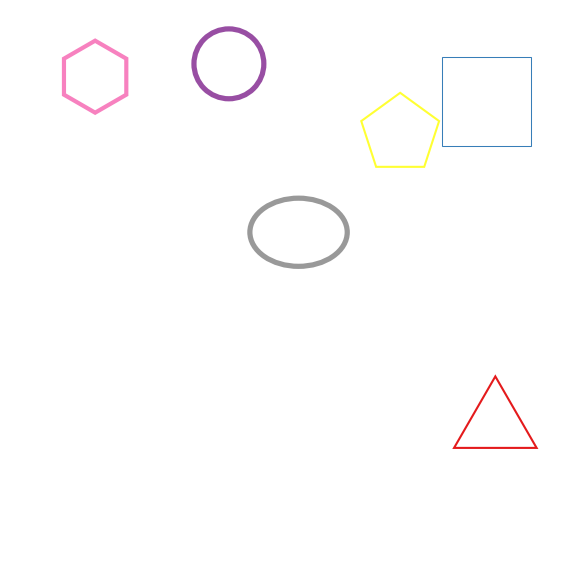[{"shape": "triangle", "thickness": 1, "radius": 0.41, "center": [0.858, 0.265]}, {"shape": "square", "thickness": 0.5, "radius": 0.39, "center": [0.843, 0.823]}, {"shape": "circle", "thickness": 2.5, "radius": 0.3, "center": [0.396, 0.889]}, {"shape": "pentagon", "thickness": 1, "radius": 0.35, "center": [0.693, 0.768]}, {"shape": "hexagon", "thickness": 2, "radius": 0.31, "center": [0.165, 0.866]}, {"shape": "oval", "thickness": 2.5, "radius": 0.42, "center": [0.517, 0.597]}]